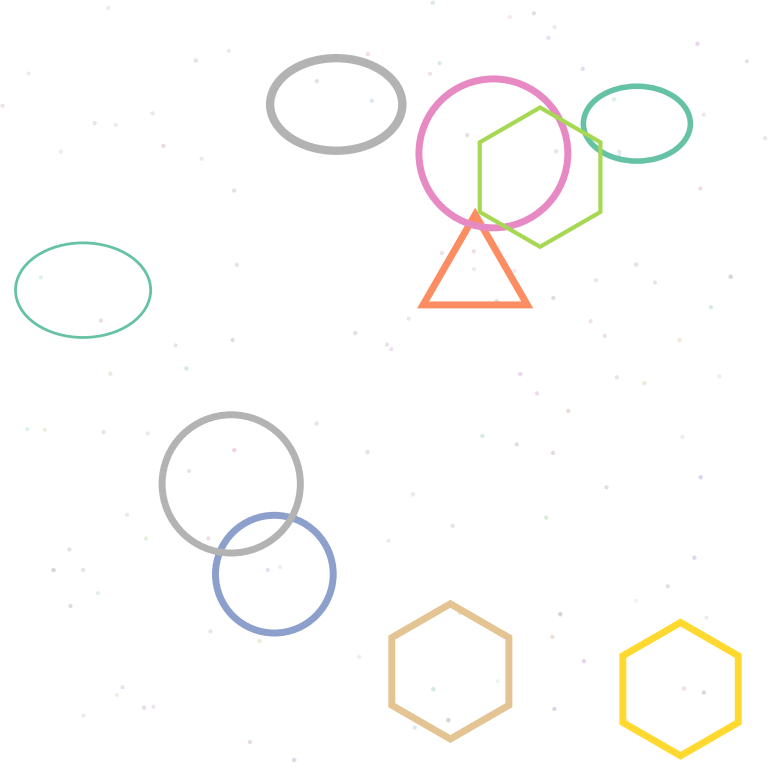[{"shape": "oval", "thickness": 2, "radius": 0.35, "center": [0.827, 0.839]}, {"shape": "oval", "thickness": 1, "radius": 0.44, "center": [0.108, 0.623]}, {"shape": "triangle", "thickness": 2.5, "radius": 0.39, "center": [0.617, 0.643]}, {"shape": "circle", "thickness": 2.5, "radius": 0.38, "center": [0.356, 0.254]}, {"shape": "circle", "thickness": 2.5, "radius": 0.48, "center": [0.641, 0.801]}, {"shape": "hexagon", "thickness": 1.5, "radius": 0.45, "center": [0.701, 0.77]}, {"shape": "hexagon", "thickness": 2.5, "radius": 0.43, "center": [0.884, 0.105]}, {"shape": "hexagon", "thickness": 2.5, "radius": 0.44, "center": [0.585, 0.128]}, {"shape": "oval", "thickness": 3, "radius": 0.43, "center": [0.437, 0.864]}, {"shape": "circle", "thickness": 2.5, "radius": 0.45, "center": [0.3, 0.372]}]